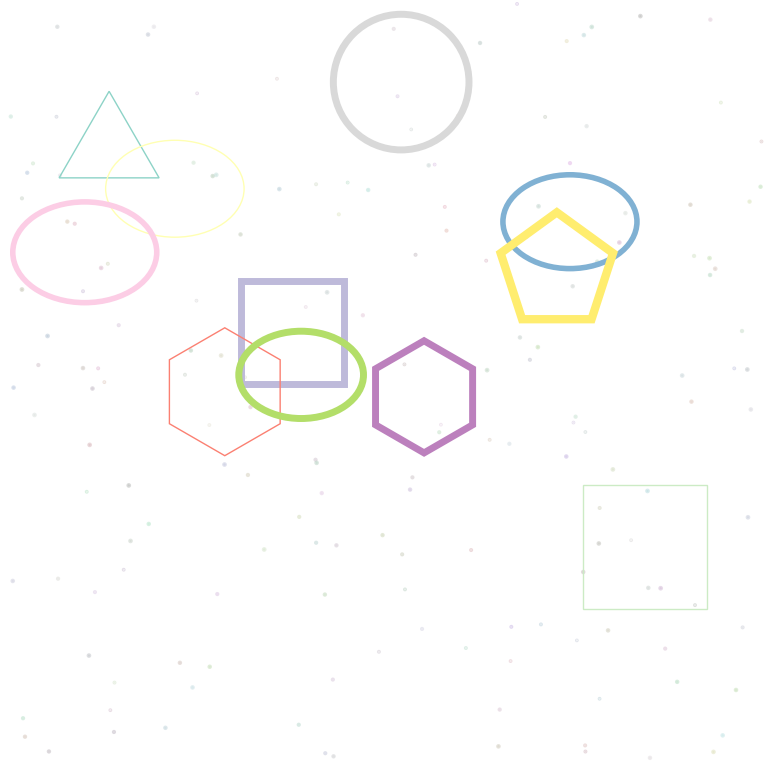[{"shape": "triangle", "thickness": 0.5, "radius": 0.37, "center": [0.142, 0.806]}, {"shape": "oval", "thickness": 0.5, "radius": 0.45, "center": [0.227, 0.755]}, {"shape": "square", "thickness": 2.5, "radius": 0.34, "center": [0.38, 0.568]}, {"shape": "hexagon", "thickness": 0.5, "radius": 0.42, "center": [0.292, 0.491]}, {"shape": "oval", "thickness": 2, "radius": 0.44, "center": [0.74, 0.712]}, {"shape": "oval", "thickness": 2.5, "radius": 0.4, "center": [0.391, 0.513]}, {"shape": "oval", "thickness": 2, "radius": 0.47, "center": [0.11, 0.672]}, {"shape": "circle", "thickness": 2.5, "radius": 0.44, "center": [0.521, 0.893]}, {"shape": "hexagon", "thickness": 2.5, "radius": 0.36, "center": [0.551, 0.485]}, {"shape": "square", "thickness": 0.5, "radius": 0.4, "center": [0.838, 0.29]}, {"shape": "pentagon", "thickness": 3, "radius": 0.38, "center": [0.723, 0.648]}]